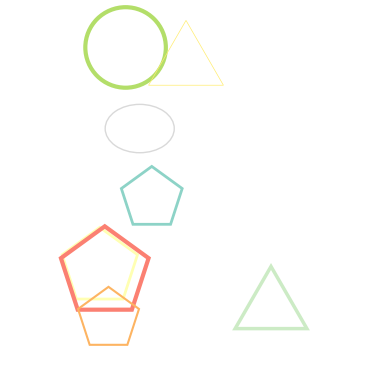[{"shape": "pentagon", "thickness": 2, "radius": 0.42, "center": [0.394, 0.485]}, {"shape": "pentagon", "thickness": 2, "radius": 0.51, "center": [0.259, 0.307]}, {"shape": "pentagon", "thickness": 3, "radius": 0.6, "center": [0.272, 0.292]}, {"shape": "pentagon", "thickness": 1.5, "radius": 0.42, "center": [0.282, 0.172]}, {"shape": "circle", "thickness": 3, "radius": 0.52, "center": [0.326, 0.877]}, {"shape": "oval", "thickness": 1, "radius": 0.45, "center": [0.363, 0.666]}, {"shape": "triangle", "thickness": 2.5, "radius": 0.54, "center": [0.704, 0.2]}, {"shape": "triangle", "thickness": 0.5, "radius": 0.56, "center": [0.483, 0.835]}]